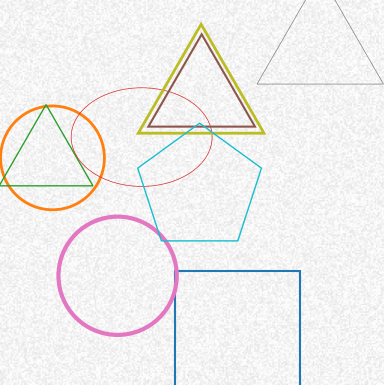[{"shape": "square", "thickness": 1.5, "radius": 0.81, "center": [0.616, 0.134]}, {"shape": "circle", "thickness": 2, "radius": 0.67, "center": [0.136, 0.59]}, {"shape": "triangle", "thickness": 1, "radius": 0.7, "center": [0.12, 0.588]}, {"shape": "oval", "thickness": 0.5, "radius": 0.92, "center": [0.368, 0.644]}, {"shape": "triangle", "thickness": 1.5, "radius": 0.8, "center": [0.524, 0.751]}, {"shape": "circle", "thickness": 3, "radius": 0.77, "center": [0.305, 0.284]}, {"shape": "triangle", "thickness": 0.5, "radius": 0.95, "center": [0.832, 0.876]}, {"shape": "triangle", "thickness": 2, "radius": 0.94, "center": [0.522, 0.748]}, {"shape": "pentagon", "thickness": 1, "radius": 0.84, "center": [0.518, 0.511]}]